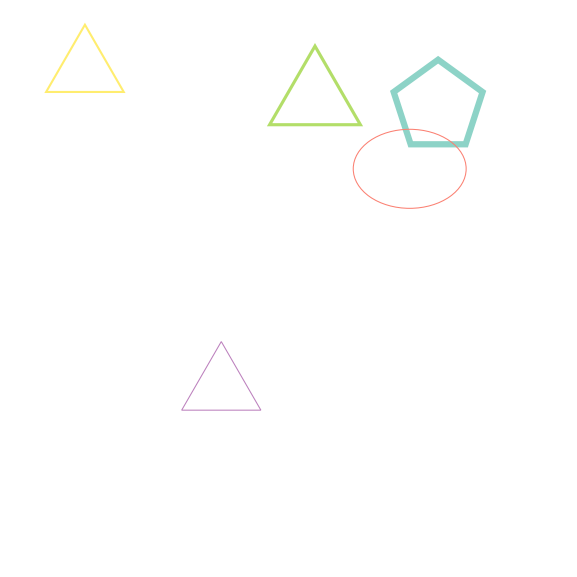[{"shape": "pentagon", "thickness": 3, "radius": 0.4, "center": [0.759, 0.815]}, {"shape": "oval", "thickness": 0.5, "radius": 0.49, "center": [0.709, 0.707]}, {"shape": "triangle", "thickness": 1.5, "radius": 0.45, "center": [0.545, 0.829]}, {"shape": "triangle", "thickness": 0.5, "radius": 0.4, "center": [0.383, 0.328]}, {"shape": "triangle", "thickness": 1, "radius": 0.39, "center": [0.147, 0.879]}]